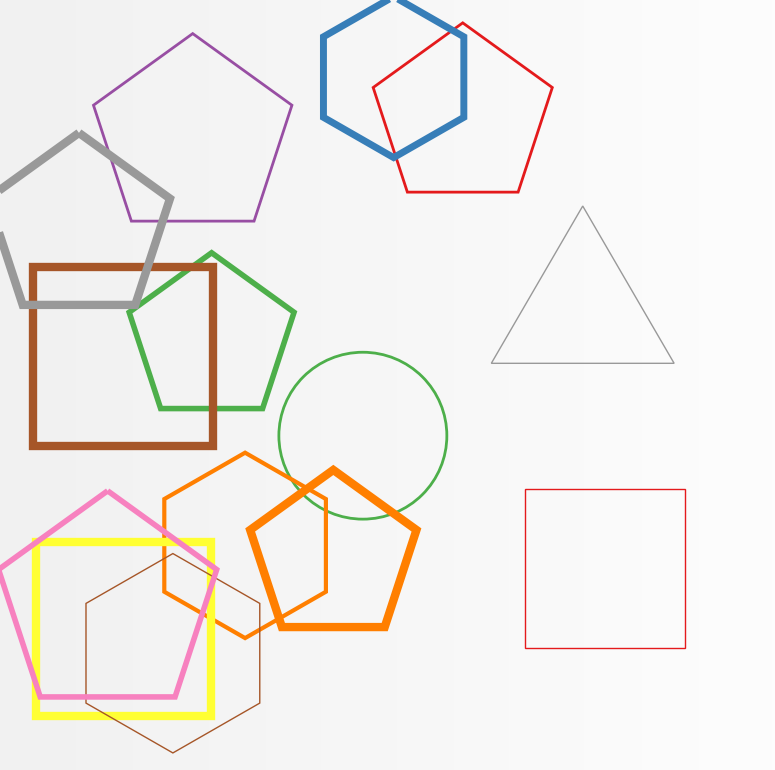[{"shape": "square", "thickness": 0.5, "radius": 0.51, "center": [0.781, 0.262]}, {"shape": "pentagon", "thickness": 1, "radius": 0.61, "center": [0.597, 0.849]}, {"shape": "hexagon", "thickness": 2.5, "radius": 0.52, "center": [0.508, 0.9]}, {"shape": "circle", "thickness": 1, "radius": 0.54, "center": [0.468, 0.434]}, {"shape": "pentagon", "thickness": 2, "radius": 0.56, "center": [0.273, 0.56]}, {"shape": "pentagon", "thickness": 1, "radius": 0.67, "center": [0.249, 0.822]}, {"shape": "pentagon", "thickness": 3, "radius": 0.56, "center": [0.43, 0.277]}, {"shape": "hexagon", "thickness": 1.5, "radius": 0.6, "center": [0.316, 0.292]}, {"shape": "square", "thickness": 3, "radius": 0.56, "center": [0.159, 0.183]}, {"shape": "hexagon", "thickness": 0.5, "radius": 0.65, "center": [0.223, 0.152]}, {"shape": "square", "thickness": 3, "radius": 0.58, "center": [0.158, 0.537]}, {"shape": "pentagon", "thickness": 2, "radius": 0.74, "center": [0.139, 0.215]}, {"shape": "pentagon", "thickness": 3, "radius": 0.62, "center": [0.102, 0.704]}, {"shape": "triangle", "thickness": 0.5, "radius": 0.68, "center": [0.752, 0.596]}]